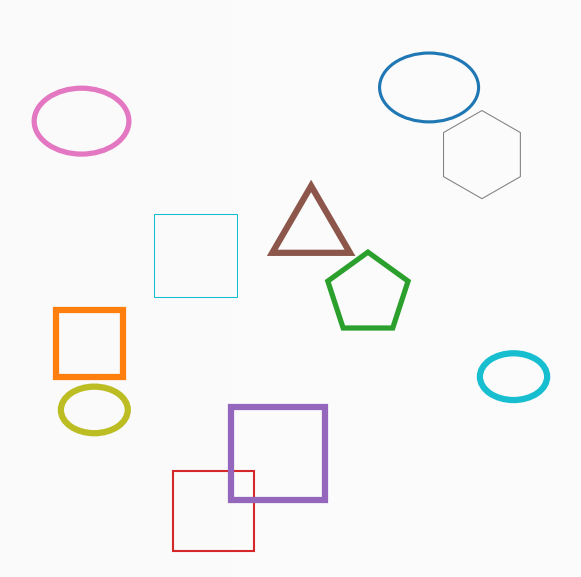[{"shape": "oval", "thickness": 1.5, "radius": 0.43, "center": [0.738, 0.848]}, {"shape": "square", "thickness": 3, "radius": 0.29, "center": [0.154, 0.404]}, {"shape": "pentagon", "thickness": 2.5, "radius": 0.36, "center": [0.633, 0.49]}, {"shape": "square", "thickness": 1, "radius": 0.35, "center": [0.368, 0.114]}, {"shape": "square", "thickness": 3, "radius": 0.41, "center": [0.478, 0.214]}, {"shape": "triangle", "thickness": 3, "radius": 0.39, "center": [0.535, 0.6]}, {"shape": "oval", "thickness": 2.5, "radius": 0.41, "center": [0.14, 0.789]}, {"shape": "hexagon", "thickness": 0.5, "radius": 0.38, "center": [0.829, 0.731]}, {"shape": "oval", "thickness": 3, "radius": 0.29, "center": [0.162, 0.289]}, {"shape": "oval", "thickness": 3, "radius": 0.29, "center": [0.883, 0.347]}, {"shape": "square", "thickness": 0.5, "radius": 0.36, "center": [0.336, 0.556]}]